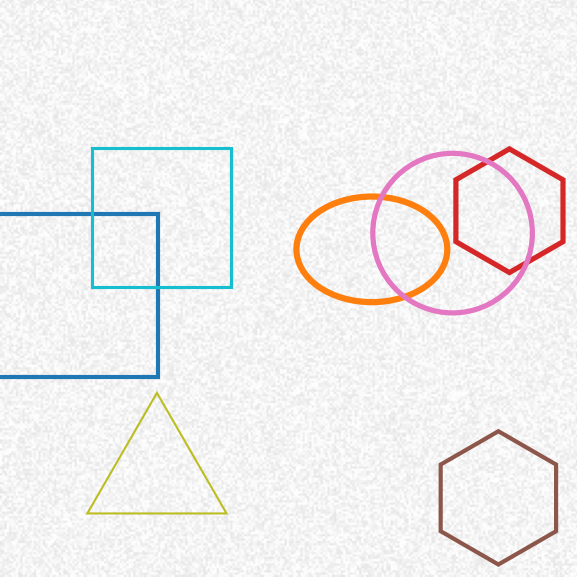[{"shape": "square", "thickness": 2, "radius": 0.71, "center": [0.132, 0.487]}, {"shape": "oval", "thickness": 3, "radius": 0.65, "center": [0.644, 0.567]}, {"shape": "hexagon", "thickness": 2.5, "radius": 0.54, "center": [0.882, 0.634]}, {"shape": "hexagon", "thickness": 2, "radius": 0.58, "center": [0.863, 0.137]}, {"shape": "circle", "thickness": 2.5, "radius": 0.69, "center": [0.784, 0.595]}, {"shape": "triangle", "thickness": 1, "radius": 0.7, "center": [0.272, 0.18]}, {"shape": "square", "thickness": 1.5, "radius": 0.6, "center": [0.279, 0.623]}]